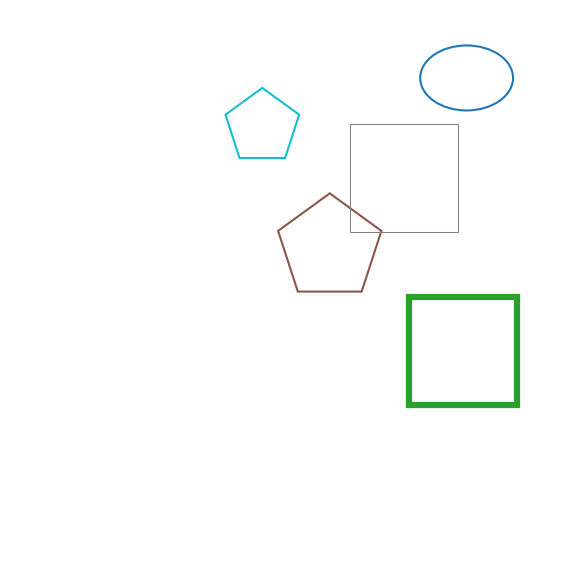[{"shape": "oval", "thickness": 1, "radius": 0.4, "center": [0.808, 0.864]}, {"shape": "square", "thickness": 3, "radius": 0.47, "center": [0.803, 0.392]}, {"shape": "pentagon", "thickness": 1, "radius": 0.47, "center": [0.571, 0.57]}, {"shape": "square", "thickness": 0.5, "radius": 0.47, "center": [0.7, 0.691]}, {"shape": "pentagon", "thickness": 1, "radius": 0.34, "center": [0.454, 0.78]}]